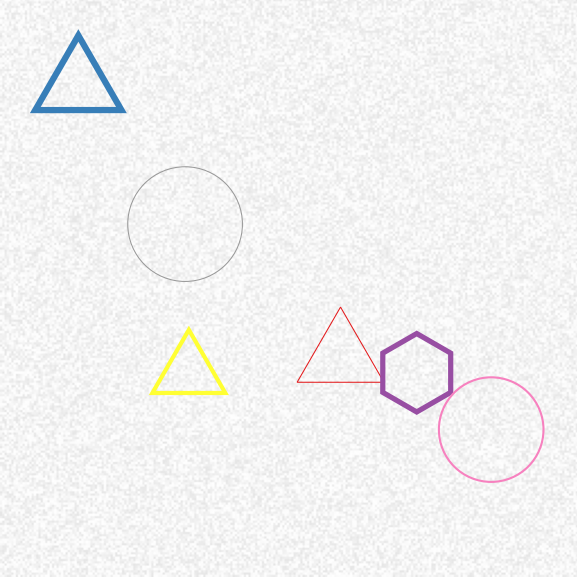[{"shape": "triangle", "thickness": 0.5, "radius": 0.43, "center": [0.59, 0.381]}, {"shape": "triangle", "thickness": 3, "radius": 0.43, "center": [0.136, 0.852]}, {"shape": "hexagon", "thickness": 2.5, "radius": 0.34, "center": [0.722, 0.354]}, {"shape": "triangle", "thickness": 2, "radius": 0.36, "center": [0.327, 0.355]}, {"shape": "circle", "thickness": 1, "radius": 0.45, "center": [0.851, 0.255]}, {"shape": "circle", "thickness": 0.5, "radius": 0.5, "center": [0.32, 0.611]}]